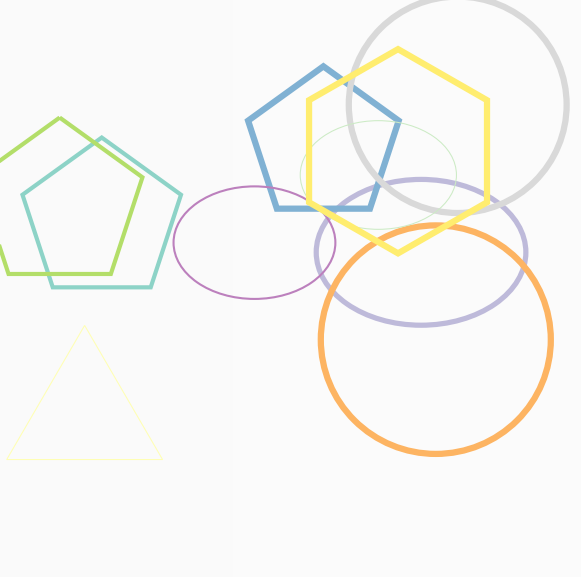[{"shape": "pentagon", "thickness": 2, "radius": 0.72, "center": [0.175, 0.618]}, {"shape": "triangle", "thickness": 0.5, "radius": 0.77, "center": [0.146, 0.281]}, {"shape": "oval", "thickness": 2.5, "radius": 0.9, "center": [0.724, 0.562]}, {"shape": "pentagon", "thickness": 3, "radius": 0.68, "center": [0.556, 0.748]}, {"shape": "circle", "thickness": 3, "radius": 0.99, "center": [0.75, 0.411]}, {"shape": "pentagon", "thickness": 2, "radius": 0.75, "center": [0.103, 0.646]}, {"shape": "circle", "thickness": 3, "radius": 0.94, "center": [0.787, 0.818]}, {"shape": "oval", "thickness": 1, "radius": 0.7, "center": [0.438, 0.579]}, {"shape": "oval", "thickness": 0.5, "radius": 0.67, "center": [0.651, 0.696]}, {"shape": "hexagon", "thickness": 3, "radius": 0.88, "center": [0.685, 0.737]}]